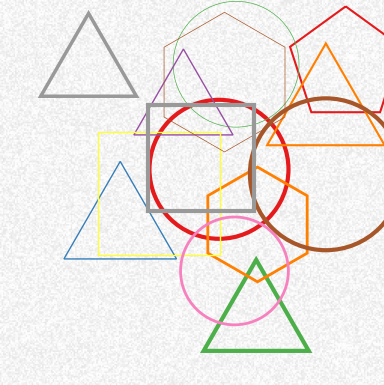[{"shape": "pentagon", "thickness": 1.5, "radius": 0.76, "center": [0.898, 0.831]}, {"shape": "circle", "thickness": 3, "radius": 0.9, "center": [0.569, 0.56]}, {"shape": "triangle", "thickness": 1, "radius": 0.84, "center": [0.312, 0.412]}, {"shape": "circle", "thickness": 0.5, "radius": 0.82, "center": [0.613, 0.833]}, {"shape": "triangle", "thickness": 3, "radius": 0.79, "center": [0.665, 0.167]}, {"shape": "triangle", "thickness": 1, "radius": 0.74, "center": [0.476, 0.724]}, {"shape": "triangle", "thickness": 1.5, "radius": 0.88, "center": [0.846, 0.711]}, {"shape": "hexagon", "thickness": 2, "radius": 0.75, "center": [0.669, 0.417]}, {"shape": "square", "thickness": 1, "radius": 0.8, "center": [0.413, 0.498]}, {"shape": "hexagon", "thickness": 0.5, "radius": 0.91, "center": [0.583, 0.787]}, {"shape": "circle", "thickness": 3, "radius": 0.99, "center": [0.846, 0.547]}, {"shape": "circle", "thickness": 2, "radius": 0.7, "center": [0.609, 0.296]}, {"shape": "square", "thickness": 3, "radius": 0.69, "center": [0.522, 0.59]}, {"shape": "triangle", "thickness": 2.5, "radius": 0.72, "center": [0.23, 0.822]}]